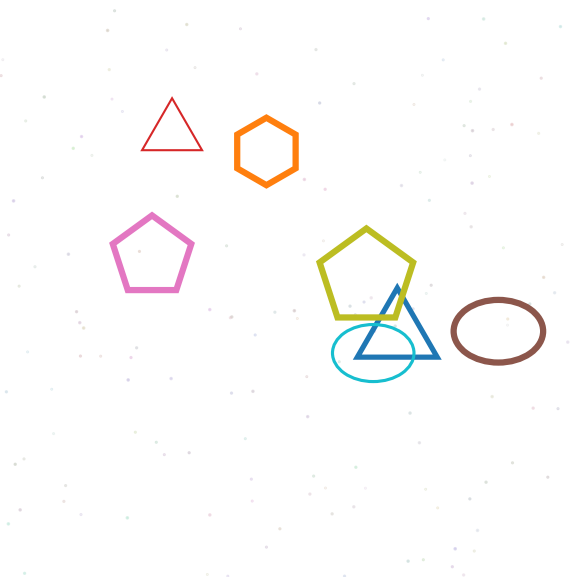[{"shape": "triangle", "thickness": 2.5, "radius": 0.4, "center": [0.688, 0.421]}, {"shape": "hexagon", "thickness": 3, "radius": 0.29, "center": [0.461, 0.737]}, {"shape": "triangle", "thickness": 1, "radius": 0.3, "center": [0.298, 0.769]}, {"shape": "oval", "thickness": 3, "radius": 0.39, "center": [0.863, 0.426]}, {"shape": "pentagon", "thickness": 3, "radius": 0.36, "center": [0.263, 0.555]}, {"shape": "pentagon", "thickness": 3, "radius": 0.43, "center": [0.634, 0.518]}, {"shape": "oval", "thickness": 1.5, "radius": 0.35, "center": [0.646, 0.388]}]